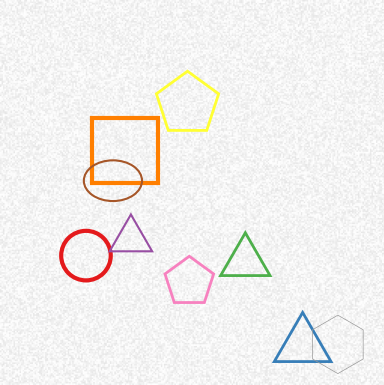[{"shape": "circle", "thickness": 3, "radius": 0.32, "center": [0.223, 0.336]}, {"shape": "triangle", "thickness": 2, "radius": 0.43, "center": [0.786, 0.103]}, {"shape": "triangle", "thickness": 2, "radius": 0.37, "center": [0.637, 0.321]}, {"shape": "triangle", "thickness": 1.5, "radius": 0.32, "center": [0.34, 0.379]}, {"shape": "square", "thickness": 3, "radius": 0.43, "center": [0.324, 0.609]}, {"shape": "pentagon", "thickness": 2, "radius": 0.42, "center": [0.487, 0.73]}, {"shape": "oval", "thickness": 1.5, "radius": 0.38, "center": [0.293, 0.531]}, {"shape": "pentagon", "thickness": 2, "radius": 0.33, "center": [0.492, 0.268]}, {"shape": "hexagon", "thickness": 0.5, "radius": 0.38, "center": [0.878, 0.105]}]